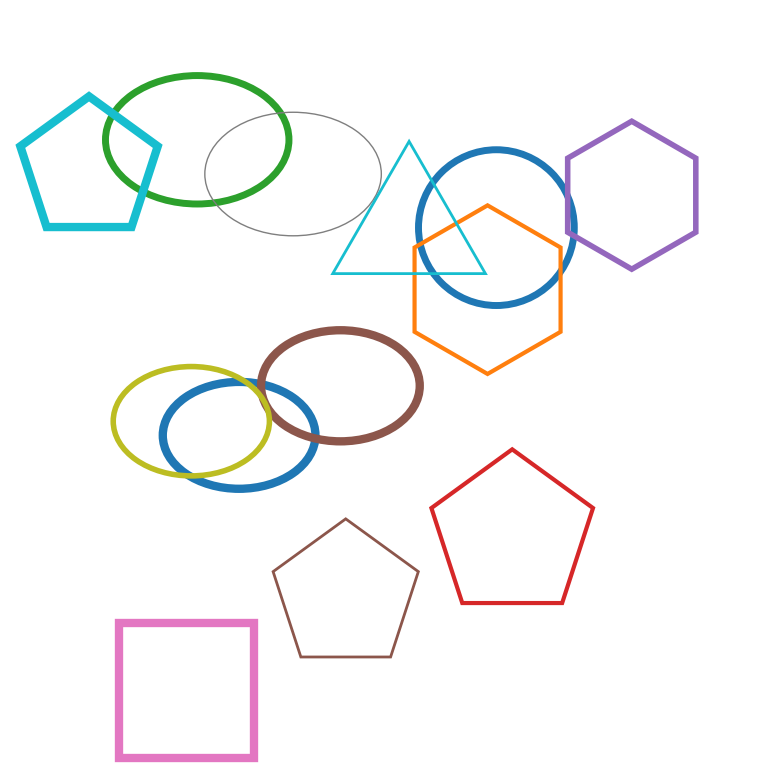[{"shape": "circle", "thickness": 2.5, "radius": 0.51, "center": [0.645, 0.704]}, {"shape": "oval", "thickness": 3, "radius": 0.5, "center": [0.311, 0.435]}, {"shape": "hexagon", "thickness": 1.5, "radius": 0.55, "center": [0.633, 0.624]}, {"shape": "oval", "thickness": 2.5, "radius": 0.6, "center": [0.256, 0.818]}, {"shape": "pentagon", "thickness": 1.5, "radius": 0.55, "center": [0.665, 0.306]}, {"shape": "hexagon", "thickness": 2, "radius": 0.48, "center": [0.82, 0.746]}, {"shape": "oval", "thickness": 3, "radius": 0.52, "center": [0.442, 0.499]}, {"shape": "pentagon", "thickness": 1, "radius": 0.5, "center": [0.449, 0.227]}, {"shape": "square", "thickness": 3, "radius": 0.44, "center": [0.242, 0.104]}, {"shape": "oval", "thickness": 0.5, "radius": 0.57, "center": [0.381, 0.774]}, {"shape": "oval", "thickness": 2, "radius": 0.51, "center": [0.248, 0.453]}, {"shape": "triangle", "thickness": 1, "radius": 0.57, "center": [0.531, 0.702]}, {"shape": "pentagon", "thickness": 3, "radius": 0.47, "center": [0.116, 0.781]}]